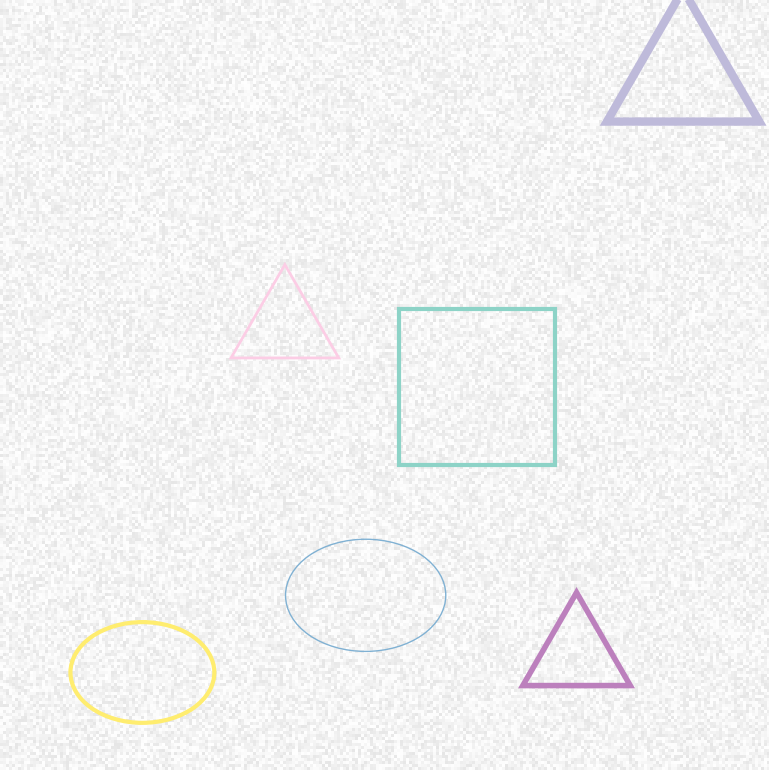[{"shape": "square", "thickness": 1.5, "radius": 0.51, "center": [0.62, 0.498]}, {"shape": "triangle", "thickness": 3, "radius": 0.57, "center": [0.887, 0.899]}, {"shape": "oval", "thickness": 0.5, "radius": 0.52, "center": [0.475, 0.227]}, {"shape": "triangle", "thickness": 1, "radius": 0.4, "center": [0.37, 0.576]}, {"shape": "triangle", "thickness": 2, "radius": 0.4, "center": [0.749, 0.15]}, {"shape": "oval", "thickness": 1.5, "radius": 0.47, "center": [0.185, 0.127]}]